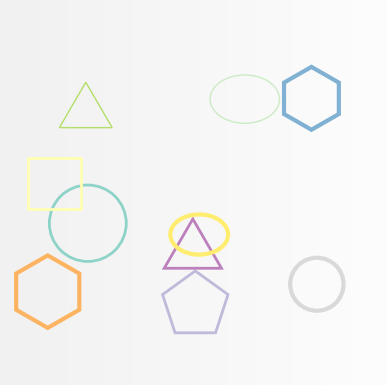[{"shape": "circle", "thickness": 2, "radius": 0.5, "center": [0.227, 0.42]}, {"shape": "square", "thickness": 2, "radius": 0.34, "center": [0.141, 0.523]}, {"shape": "pentagon", "thickness": 2, "radius": 0.44, "center": [0.504, 0.207]}, {"shape": "hexagon", "thickness": 3, "radius": 0.41, "center": [0.804, 0.745]}, {"shape": "hexagon", "thickness": 3, "radius": 0.47, "center": [0.123, 0.243]}, {"shape": "triangle", "thickness": 1, "radius": 0.39, "center": [0.221, 0.708]}, {"shape": "circle", "thickness": 3, "radius": 0.34, "center": [0.818, 0.262]}, {"shape": "triangle", "thickness": 2, "radius": 0.43, "center": [0.498, 0.346]}, {"shape": "oval", "thickness": 1, "radius": 0.45, "center": [0.632, 0.743]}, {"shape": "oval", "thickness": 3, "radius": 0.37, "center": [0.514, 0.391]}]